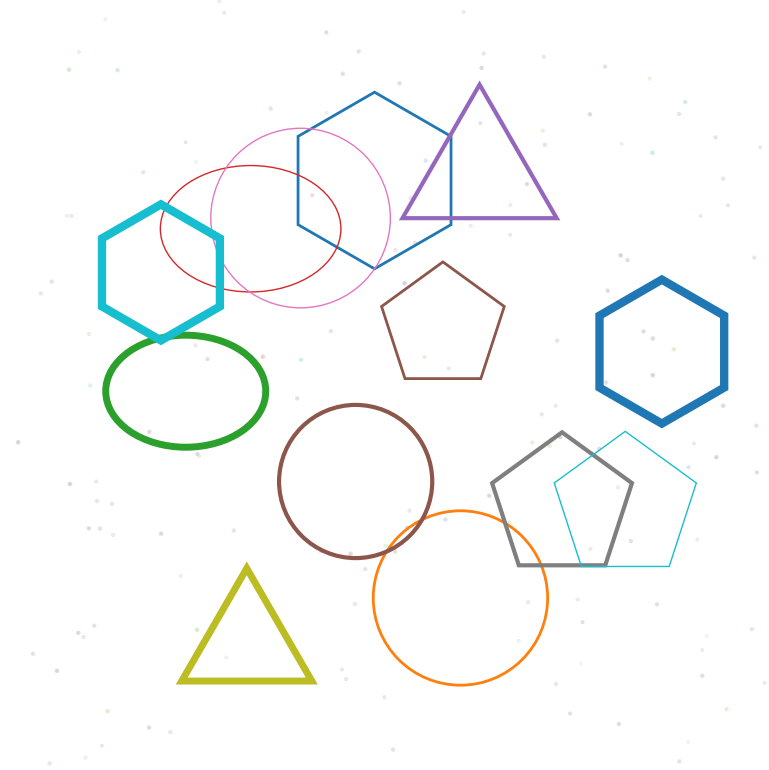[{"shape": "hexagon", "thickness": 3, "radius": 0.47, "center": [0.86, 0.543]}, {"shape": "hexagon", "thickness": 1, "radius": 0.57, "center": [0.486, 0.766]}, {"shape": "circle", "thickness": 1, "radius": 0.57, "center": [0.598, 0.223]}, {"shape": "oval", "thickness": 2.5, "radius": 0.52, "center": [0.241, 0.492]}, {"shape": "oval", "thickness": 0.5, "radius": 0.59, "center": [0.325, 0.703]}, {"shape": "triangle", "thickness": 1.5, "radius": 0.58, "center": [0.623, 0.774]}, {"shape": "circle", "thickness": 1.5, "radius": 0.5, "center": [0.462, 0.375]}, {"shape": "pentagon", "thickness": 1, "radius": 0.42, "center": [0.575, 0.576]}, {"shape": "circle", "thickness": 0.5, "radius": 0.58, "center": [0.39, 0.717]}, {"shape": "pentagon", "thickness": 1.5, "radius": 0.48, "center": [0.73, 0.343]}, {"shape": "triangle", "thickness": 2.5, "radius": 0.49, "center": [0.32, 0.164]}, {"shape": "pentagon", "thickness": 0.5, "radius": 0.49, "center": [0.812, 0.343]}, {"shape": "hexagon", "thickness": 3, "radius": 0.44, "center": [0.209, 0.646]}]